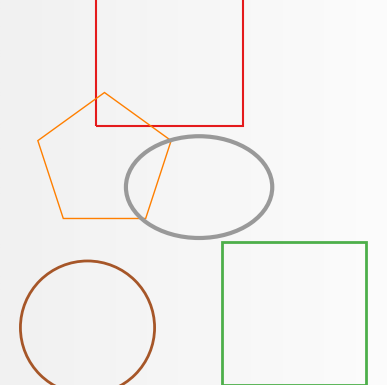[{"shape": "square", "thickness": 1.5, "radius": 0.95, "center": [0.438, 0.863]}, {"shape": "square", "thickness": 2, "radius": 0.93, "center": [0.759, 0.186]}, {"shape": "pentagon", "thickness": 1, "radius": 0.9, "center": [0.27, 0.579]}, {"shape": "circle", "thickness": 2, "radius": 0.87, "center": [0.226, 0.149]}, {"shape": "oval", "thickness": 3, "radius": 0.94, "center": [0.514, 0.514]}]